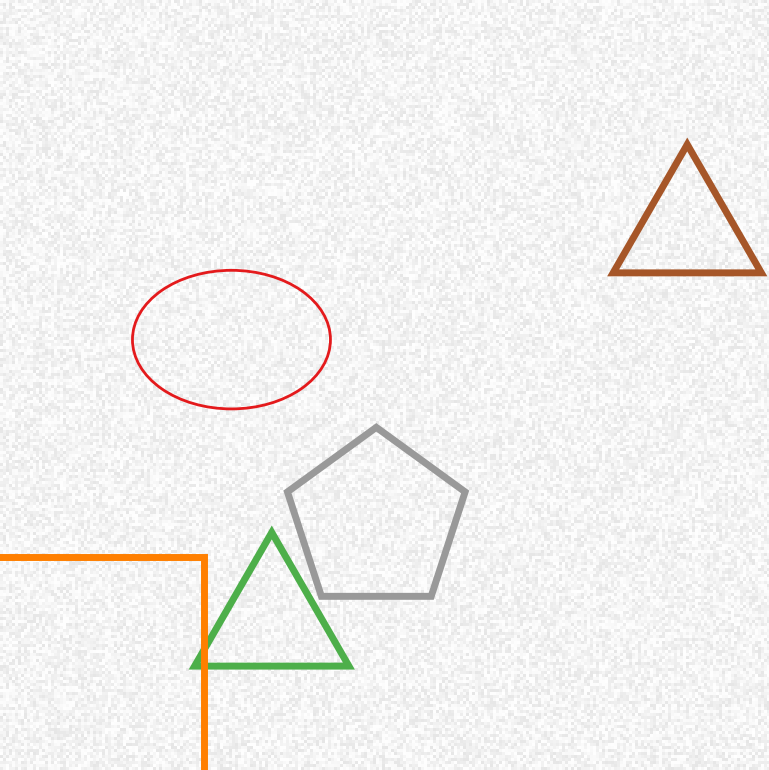[{"shape": "oval", "thickness": 1, "radius": 0.64, "center": [0.301, 0.559]}, {"shape": "triangle", "thickness": 2.5, "radius": 0.58, "center": [0.353, 0.193]}, {"shape": "square", "thickness": 2.5, "radius": 0.71, "center": [0.123, 0.135]}, {"shape": "triangle", "thickness": 2.5, "radius": 0.56, "center": [0.893, 0.701]}, {"shape": "pentagon", "thickness": 2.5, "radius": 0.61, "center": [0.489, 0.324]}]